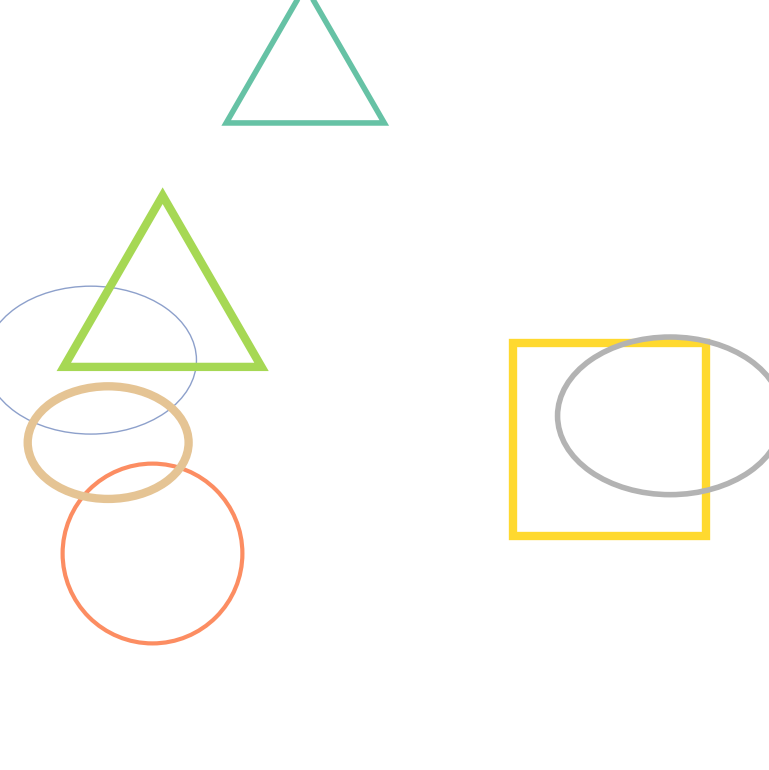[{"shape": "triangle", "thickness": 2, "radius": 0.59, "center": [0.396, 0.9]}, {"shape": "circle", "thickness": 1.5, "radius": 0.58, "center": [0.198, 0.281]}, {"shape": "oval", "thickness": 0.5, "radius": 0.69, "center": [0.118, 0.532]}, {"shape": "triangle", "thickness": 3, "radius": 0.74, "center": [0.211, 0.598]}, {"shape": "square", "thickness": 3, "radius": 0.63, "center": [0.791, 0.429]}, {"shape": "oval", "thickness": 3, "radius": 0.52, "center": [0.14, 0.425]}, {"shape": "oval", "thickness": 2, "radius": 0.73, "center": [0.87, 0.46]}]